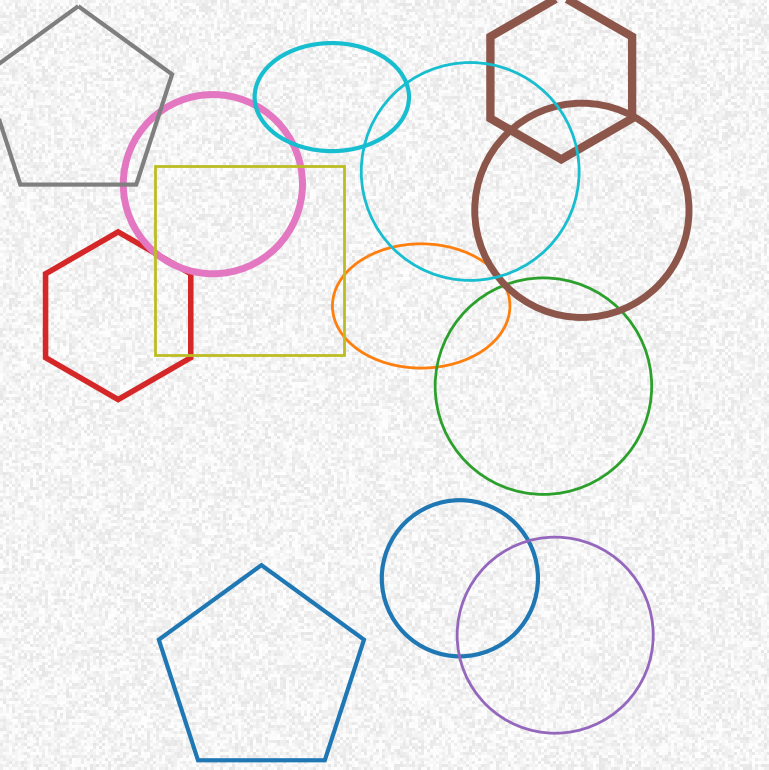[{"shape": "circle", "thickness": 1.5, "radius": 0.51, "center": [0.597, 0.249]}, {"shape": "pentagon", "thickness": 1.5, "radius": 0.7, "center": [0.339, 0.126]}, {"shape": "oval", "thickness": 1, "radius": 0.58, "center": [0.547, 0.603]}, {"shape": "circle", "thickness": 1, "radius": 0.7, "center": [0.706, 0.498]}, {"shape": "hexagon", "thickness": 2, "radius": 0.54, "center": [0.153, 0.59]}, {"shape": "circle", "thickness": 1, "radius": 0.64, "center": [0.721, 0.175]}, {"shape": "circle", "thickness": 2.5, "radius": 0.7, "center": [0.756, 0.727]}, {"shape": "hexagon", "thickness": 3, "radius": 0.53, "center": [0.729, 0.899]}, {"shape": "circle", "thickness": 2.5, "radius": 0.58, "center": [0.276, 0.761]}, {"shape": "pentagon", "thickness": 1.5, "radius": 0.64, "center": [0.102, 0.864]}, {"shape": "square", "thickness": 1, "radius": 0.61, "center": [0.324, 0.661]}, {"shape": "circle", "thickness": 1, "radius": 0.71, "center": [0.611, 0.777]}, {"shape": "oval", "thickness": 1.5, "radius": 0.5, "center": [0.431, 0.874]}]